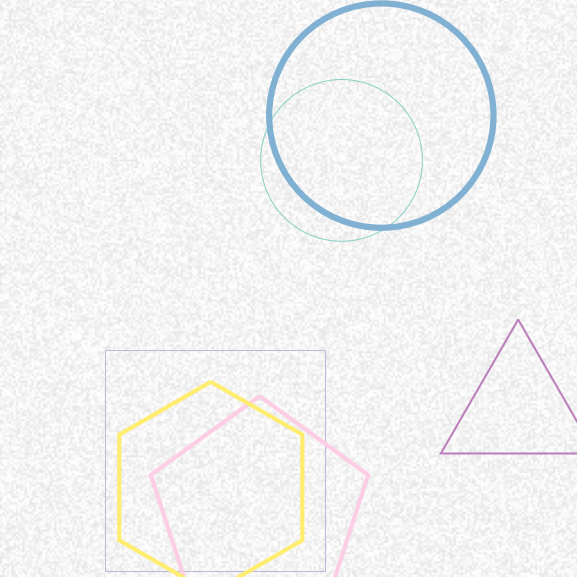[{"shape": "circle", "thickness": 0.5, "radius": 0.7, "center": [0.591, 0.721]}, {"shape": "square", "thickness": 0.5, "radius": 0.95, "center": [0.372, 0.201]}, {"shape": "circle", "thickness": 3, "radius": 0.97, "center": [0.66, 0.799]}, {"shape": "pentagon", "thickness": 2, "radius": 0.99, "center": [0.449, 0.116]}, {"shape": "triangle", "thickness": 1, "radius": 0.77, "center": [0.897, 0.291]}, {"shape": "hexagon", "thickness": 2, "radius": 0.91, "center": [0.365, 0.155]}]